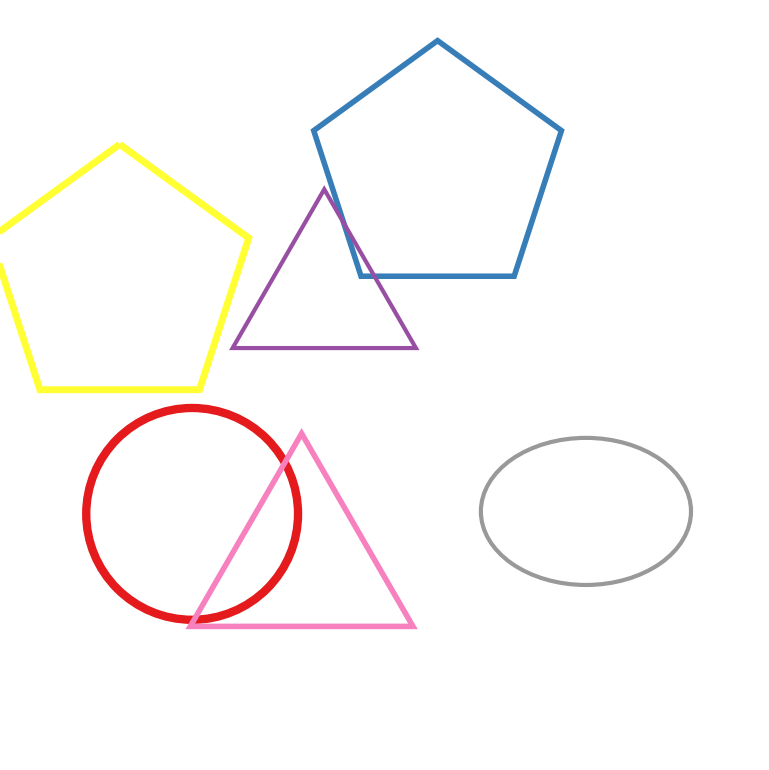[{"shape": "circle", "thickness": 3, "radius": 0.69, "center": [0.25, 0.333]}, {"shape": "pentagon", "thickness": 2, "radius": 0.85, "center": [0.568, 0.778]}, {"shape": "triangle", "thickness": 1.5, "radius": 0.69, "center": [0.421, 0.617]}, {"shape": "pentagon", "thickness": 2.5, "radius": 0.88, "center": [0.155, 0.636]}, {"shape": "triangle", "thickness": 2, "radius": 0.83, "center": [0.392, 0.27]}, {"shape": "oval", "thickness": 1.5, "radius": 0.68, "center": [0.761, 0.336]}]